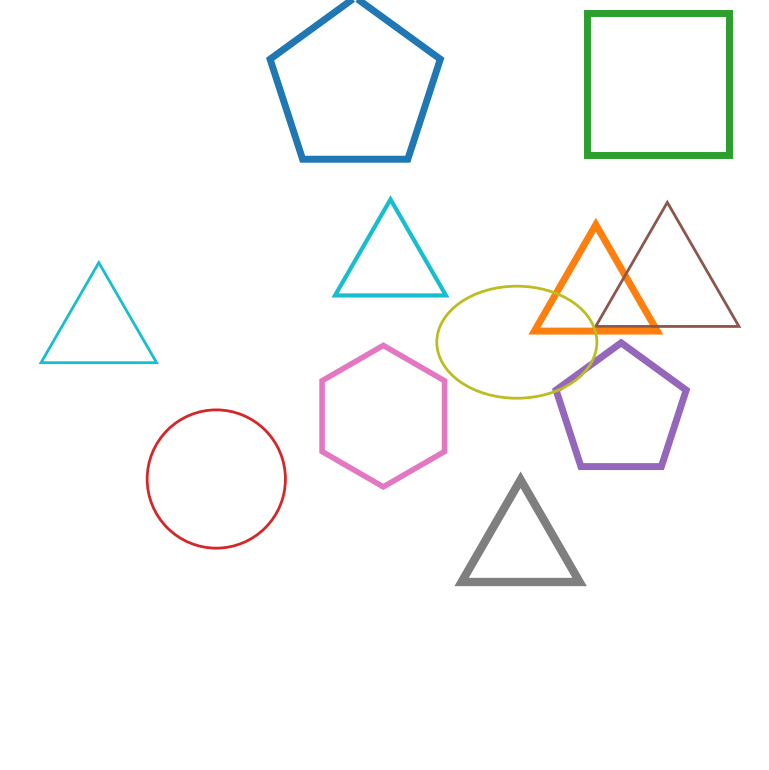[{"shape": "pentagon", "thickness": 2.5, "radius": 0.58, "center": [0.461, 0.887]}, {"shape": "triangle", "thickness": 2.5, "radius": 0.46, "center": [0.774, 0.616]}, {"shape": "square", "thickness": 2.5, "radius": 0.46, "center": [0.855, 0.891]}, {"shape": "circle", "thickness": 1, "radius": 0.45, "center": [0.281, 0.378]}, {"shape": "pentagon", "thickness": 2.5, "radius": 0.44, "center": [0.807, 0.466]}, {"shape": "triangle", "thickness": 1, "radius": 0.54, "center": [0.867, 0.63]}, {"shape": "hexagon", "thickness": 2, "radius": 0.46, "center": [0.498, 0.46]}, {"shape": "triangle", "thickness": 3, "radius": 0.44, "center": [0.676, 0.288]}, {"shape": "oval", "thickness": 1, "radius": 0.52, "center": [0.671, 0.556]}, {"shape": "triangle", "thickness": 1, "radius": 0.43, "center": [0.128, 0.572]}, {"shape": "triangle", "thickness": 1.5, "radius": 0.42, "center": [0.507, 0.658]}]